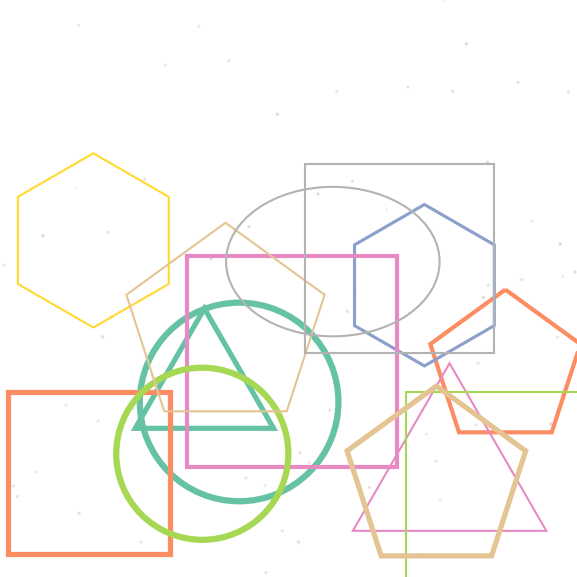[{"shape": "circle", "thickness": 3, "radius": 0.86, "center": [0.414, 0.303]}, {"shape": "triangle", "thickness": 2.5, "radius": 0.69, "center": [0.354, 0.327]}, {"shape": "pentagon", "thickness": 2, "radius": 0.68, "center": [0.875, 0.361]}, {"shape": "square", "thickness": 2.5, "radius": 0.7, "center": [0.155, 0.179]}, {"shape": "hexagon", "thickness": 1.5, "radius": 0.7, "center": [0.735, 0.505]}, {"shape": "square", "thickness": 2, "radius": 0.91, "center": [0.506, 0.373]}, {"shape": "triangle", "thickness": 1, "radius": 0.97, "center": [0.778, 0.177]}, {"shape": "circle", "thickness": 3, "radius": 0.75, "center": [0.35, 0.213]}, {"shape": "square", "thickness": 1, "radius": 0.9, "center": [0.882, 0.141]}, {"shape": "hexagon", "thickness": 1, "radius": 0.75, "center": [0.162, 0.583]}, {"shape": "pentagon", "thickness": 2.5, "radius": 0.81, "center": [0.756, 0.168]}, {"shape": "pentagon", "thickness": 1, "radius": 0.9, "center": [0.39, 0.433]}, {"shape": "oval", "thickness": 1, "radius": 0.92, "center": [0.576, 0.546]}, {"shape": "square", "thickness": 1, "radius": 0.82, "center": [0.692, 0.552]}]